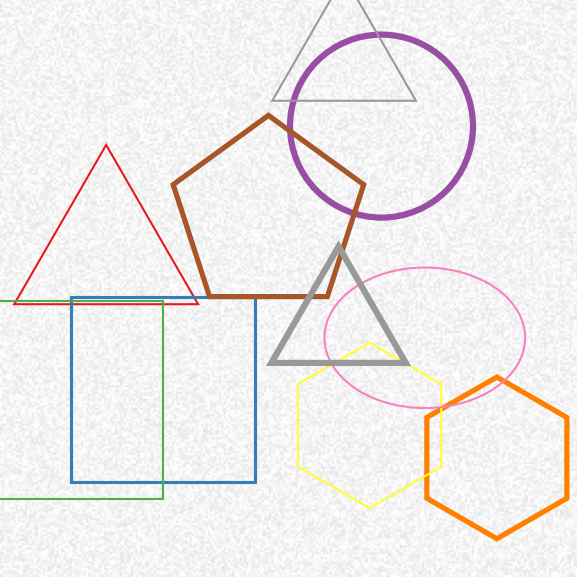[{"shape": "triangle", "thickness": 1, "radius": 0.92, "center": [0.184, 0.564]}, {"shape": "square", "thickness": 1.5, "radius": 0.8, "center": [0.282, 0.325]}, {"shape": "square", "thickness": 1, "radius": 0.86, "center": [0.111, 0.307]}, {"shape": "circle", "thickness": 3, "radius": 0.79, "center": [0.661, 0.781]}, {"shape": "hexagon", "thickness": 2.5, "radius": 0.7, "center": [0.86, 0.206]}, {"shape": "hexagon", "thickness": 1, "radius": 0.72, "center": [0.64, 0.263]}, {"shape": "pentagon", "thickness": 2.5, "radius": 0.87, "center": [0.465, 0.626]}, {"shape": "oval", "thickness": 1, "radius": 0.87, "center": [0.736, 0.414]}, {"shape": "triangle", "thickness": 1, "radius": 0.72, "center": [0.596, 0.896]}, {"shape": "triangle", "thickness": 3, "radius": 0.67, "center": [0.586, 0.438]}]